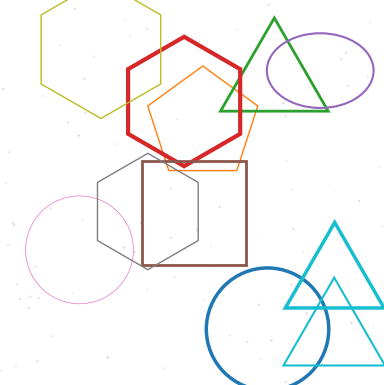[{"shape": "circle", "thickness": 2.5, "radius": 0.8, "center": [0.695, 0.145]}, {"shape": "pentagon", "thickness": 1, "radius": 0.75, "center": [0.527, 0.678]}, {"shape": "triangle", "thickness": 2, "radius": 0.81, "center": [0.713, 0.792]}, {"shape": "hexagon", "thickness": 3, "radius": 0.84, "center": [0.478, 0.736]}, {"shape": "oval", "thickness": 1.5, "radius": 0.69, "center": [0.832, 0.817]}, {"shape": "square", "thickness": 2, "radius": 0.68, "center": [0.505, 0.446]}, {"shape": "circle", "thickness": 0.5, "radius": 0.7, "center": [0.207, 0.351]}, {"shape": "hexagon", "thickness": 1, "radius": 0.76, "center": [0.384, 0.451]}, {"shape": "hexagon", "thickness": 1, "radius": 0.9, "center": [0.262, 0.872]}, {"shape": "triangle", "thickness": 2.5, "radius": 0.74, "center": [0.869, 0.274]}, {"shape": "triangle", "thickness": 1.5, "radius": 0.76, "center": [0.868, 0.127]}]